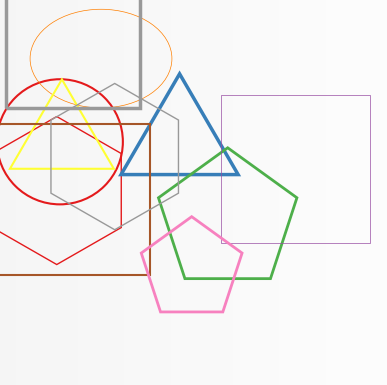[{"shape": "hexagon", "thickness": 1, "radius": 0.96, "center": [0.146, 0.505]}, {"shape": "circle", "thickness": 1.5, "radius": 0.81, "center": [0.155, 0.632]}, {"shape": "triangle", "thickness": 2.5, "radius": 0.87, "center": [0.463, 0.634]}, {"shape": "pentagon", "thickness": 2, "radius": 0.94, "center": [0.588, 0.428]}, {"shape": "square", "thickness": 0.5, "radius": 0.96, "center": [0.764, 0.562]}, {"shape": "oval", "thickness": 0.5, "radius": 0.91, "center": [0.261, 0.848]}, {"shape": "triangle", "thickness": 1.5, "radius": 0.77, "center": [0.16, 0.639]}, {"shape": "square", "thickness": 1.5, "radius": 0.98, "center": [0.192, 0.482]}, {"shape": "pentagon", "thickness": 2, "radius": 0.68, "center": [0.495, 0.3]}, {"shape": "square", "thickness": 2.5, "radius": 0.87, "center": [0.188, 0.894]}, {"shape": "hexagon", "thickness": 1, "radius": 0.95, "center": [0.296, 0.593]}]